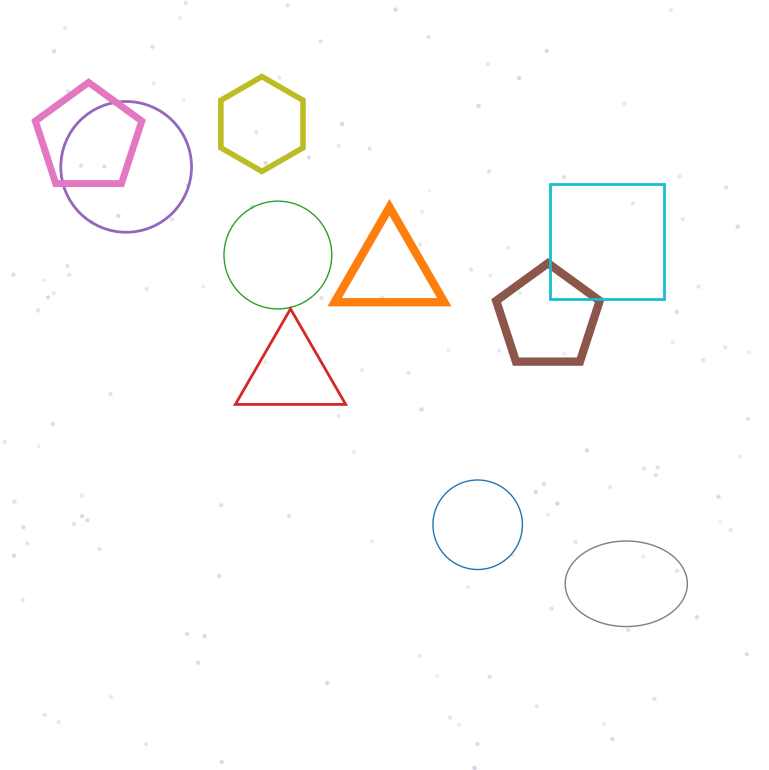[{"shape": "circle", "thickness": 0.5, "radius": 0.29, "center": [0.62, 0.319]}, {"shape": "triangle", "thickness": 3, "radius": 0.41, "center": [0.506, 0.649]}, {"shape": "circle", "thickness": 0.5, "radius": 0.35, "center": [0.361, 0.669]}, {"shape": "triangle", "thickness": 1, "radius": 0.41, "center": [0.377, 0.516]}, {"shape": "circle", "thickness": 1, "radius": 0.42, "center": [0.164, 0.783]}, {"shape": "pentagon", "thickness": 3, "radius": 0.35, "center": [0.712, 0.588]}, {"shape": "pentagon", "thickness": 2.5, "radius": 0.36, "center": [0.115, 0.82]}, {"shape": "oval", "thickness": 0.5, "radius": 0.4, "center": [0.813, 0.242]}, {"shape": "hexagon", "thickness": 2, "radius": 0.31, "center": [0.34, 0.839]}, {"shape": "square", "thickness": 1, "radius": 0.37, "center": [0.789, 0.687]}]